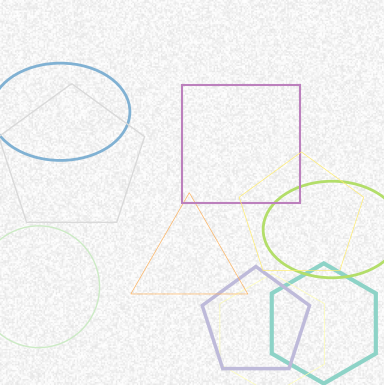[{"shape": "hexagon", "thickness": 3, "radius": 0.78, "center": [0.841, 0.16]}, {"shape": "hexagon", "thickness": 0.5, "radius": 0.78, "center": [0.707, 0.133]}, {"shape": "pentagon", "thickness": 2.5, "radius": 0.73, "center": [0.665, 0.161]}, {"shape": "oval", "thickness": 2, "radius": 0.9, "center": [0.157, 0.71]}, {"shape": "triangle", "thickness": 0.5, "radius": 0.88, "center": [0.492, 0.324]}, {"shape": "oval", "thickness": 2, "radius": 0.9, "center": [0.863, 0.404]}, {"shape": "pentagon", "thickness": 1, "radius": 1.0, "center": [0.186, 0.584]}, {"shape": "square", "thickness": 1.5, "radius": 0.77, "center": [0.626, 0.625]}, {"shape": "circle", "thickness": 1, "radius": 0.79, "center": [0.1, 0.255]}, {"shape": "pentagon", "thickness": 0.5, "radius": 0.85, "center": [0.783, 0.435]}]